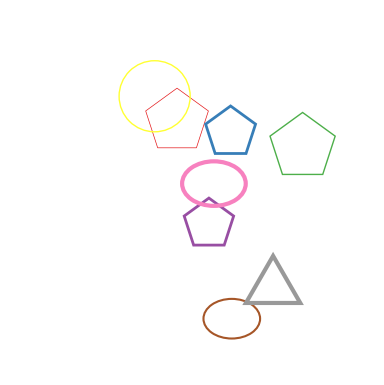[{"shape": "pentagon", "thickness": 0.5, "radius": 0.43, "center": [0.46, 0.685]}, {"shape": "pentagon", "thickness": 2, "radius": 0.34, "center": [0.599, 0.657]}, {"shape": "pentagon", "thickness": 1, "radius": 0.44, "center": [0.786, 0.619]}, {"shape": "pentagon", "thickness": 2, "radius": 0.34, "center": [0.543, 0.418]}, {"shape": "circle", "thickness": 1, "radius": 0.46, "center": [0.402, 0.75]}, {"shape": "oval", "thickness": 1.5, "radius": 0.37, "center": [0.602, 0.172]}, {"shape": "oval", "thickness": 3, "radius": 0.41, "center": [0.556, 0.523]}, {"shape": "triangle", "thickness": 3, "radius": 0.41, "center": [0.709, 0.254]}]